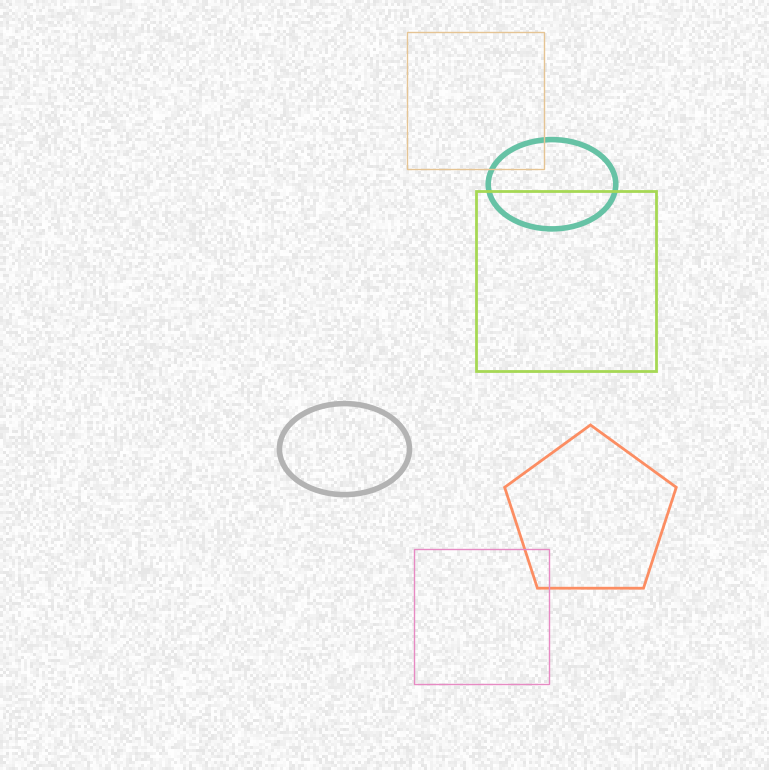[{"shape": "oval", "thickness": 2, "radius": 0.41, "center": [0.717, 0.761]}, {"shape": "pentagon", "thickness": 1, "radius": 0.59, "center": [0.767, 0.331]}, {"shape": "square", "thickness": 0.5, "radius": 0.44, "center": [0.625, 0.199]}, {"shape": "square", "thickness": 1, "radius": 0.59, "center": [0.735, 0.635]}, {"shape": "square", "thickness": 0.5, "radius": 0.45, "center": [0.617, 0.87]}, {"shape": "oval", "thickness": 2, "radius": 0.42, "center": [0.447, 0.417]}]